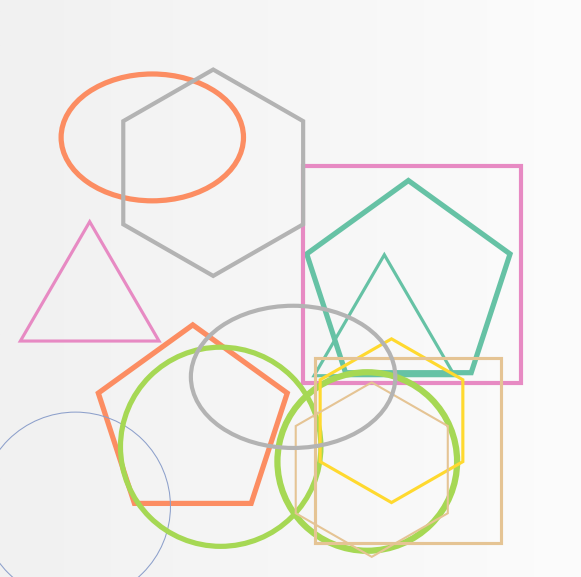[{"shape": "pentagon", "thickness": 2.5, "radius": 0.92, "center": [0.703, 0.503]}, {"shape": "triangle", "thickness": 1.5, "radius": 0.7, "center": [0.661, 0.418]}, {"shape": "oval", "thickness": 2.5, "radius": 0.78, "center": [0.262, 0.761]}, {"shape": "pentagon", "thickness": 2.5, "radius": 0.85, "center": [0.332, 0.266]}, {"shape": "circle", "thickness": 0.5, "radius": 0.82, "center": [0.13, 0.122]}, {"shape": "triangle", "thickness": 1.5, "radius": 0.69, "center": [0.154, 0.477]}, {"shape": "square", "thickness": 2, "radius": 0.94, "center": [0.709, 0.524]}, {"shape": "circle", "thickness": 2.5, "radius": 0.86, "center": [0.38, 0.226]}, {"shape": "circle", "thickness": 3, "radius": 0.77, "center": [0.632, 0.2]}, {"shape": "hexagon", "thickness": 1.5, "radius": 0.71, "center": [0.674, 0.271]}, {"shape": "hexagon", "thickness": 1, "radius": 0.76, "center": [0.64, 0.186]}, {"shape": "square", "thickness": 1.5, "radius": 0.8, "center": [0.702, 0.219]}, {"shape": "hexagon", "thickness": 2, "radius": 0.89, "center": [0.367, 0.7]}, {"shape": "oval", "thickness": 2, "radius": 0.88, "center": [0.504, 0.347]}]